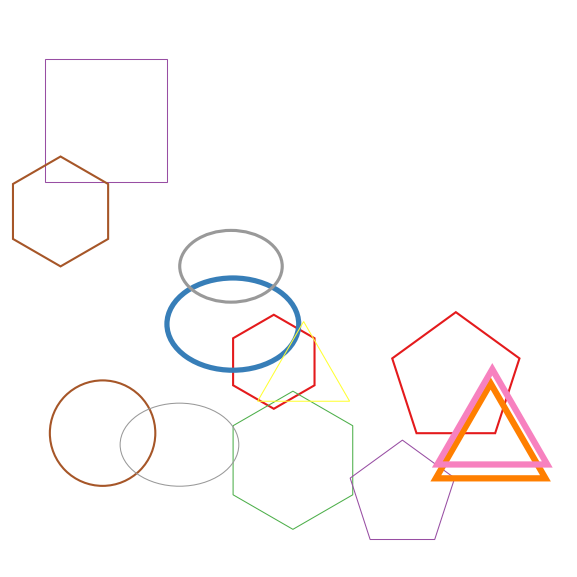[{"shape": "pentagon", "thickness": 1, "radius": 0.58, "center": [0.789, 0.343]}, {"shape": "hexagon", "thickness": 1, "radius": 0.41, "center": [0.474, 0.373]}, {"shape": "oval", "thickness": 2.5, "radius": 0.57, "center": [0.403, 0.438]}, {"shape": "hexagon", "thickness": 0.5, "radius": 0.6, "center": [0.507, 0.202]}, {"shape": "pentagon", "thickness": 0.5, "radius": 0.48, "center": [0.697, 0.142]}, {"shape": "square", "thickness": 0.5, "radius": 0.53, "center": [0.183, 0.79]}, {"shape": "triangle", "thickness": 3, "radius": 0.55, "center": [0.85, 0.226]}, {"shape": "triangle", "thickness": 0.5, "radius": 0.46, "center": [0.526, 0.35]}, {"shape": "circle", "thickness": 1, "radius": 0.46, "center": [0.178, 0.249]}, {"shape": "hexagon", "thickness": 1, "radius": 0.48, "center": [0.105, 0.633]}, {"shape": "triangle", "thickness": 3, "radius": 0.55, "center": [0.852, 0.25]}, {"shape": "oval", "thickness": 1.5, "radius": 0.44, "center": [0.4, 0.538]}, {"shape": "oval", "thickness": 0.5, "radius": 0.51, "center": [0.311, 0.229]}]